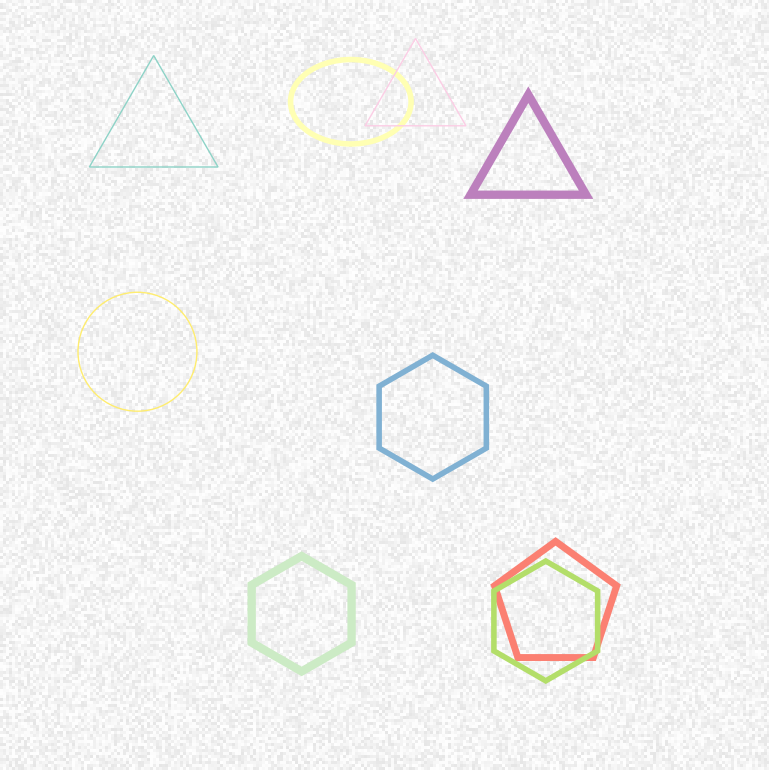[{"shape": "triangle", "thickness": 0.5, "radius": 0.48, "center": [0.2, 0.831]}, {"shape": "oval", "thickness": 2, "radius": 0.39, "center": [0.456, 0.868]}, {"shape": "pentagon", "thickness": 2.5, "radius": 0.42, "center": [0.722, 0.214]}, {"shape": "hexagon", "thickness": 2, "radius": 0.4, "center": [0.562, 0.458]}, {"shape": "hexagon", "thickness": 2, "radius": 0.39, "center": [0.709, 0.194]}, {"shape": "triangle", "thickness": 0.5, "radius": 0.38, "center": [0.54, 0.874]}, {"shape": "triangle", "thickness": 3, "radius": 0.43, "center": [0.686, 0.79]}, {"shape": "hexagon", "thickness": 3, "radius": 0.37, "center": [0.392, 0.203]}, {"shape": "circle", "thickness": 0.5, "radius": 0.39, "center": [0.179, 0.543]}]